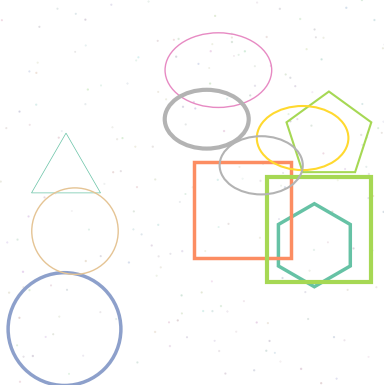[{"shape": "hexagon", "thickness": 2.5, "radius": 0.54, "center": [0.817, 0.363]}, {"shape": "triangle", "thickness": 0.5, "radius": 0.52, "center": [0.171, 0.551]}, {"shape": "square", "thickness": 2.5, "radius": 0.63, "center": [0.63, 0.454]}, {"shape": "circle", "thickness": 2.5, "radius": 0.73, "center": [0.168, 0.145]}, {"shape": "oval", "thickness": 1, "radius": 0.69, "center": [0.567, 0.818]}, {"shape": "square", "thickness": 3, "radius": 0.68, "center": [0.829, 0.403]}, {"shape": "pentagon", "thickness": 1.5, "radius": 0.58, "center": [0.854, 0.647]}, {"shape": "oval", "thickness": 1.5, "radius": 0.59, "center": [0.786, 0.641]}, {"shape": "circle", "thickness": 1, "radius": 0.56, "center": [0.195, 0.4]}, {"shape": "oval", "thickness": 3, "radius": 0.55, "center": [0.537, 0.69]}, {"shape": "oval", "thickness": 1.5, "radius": 0.54, "center": [0.678, 0.571]}]